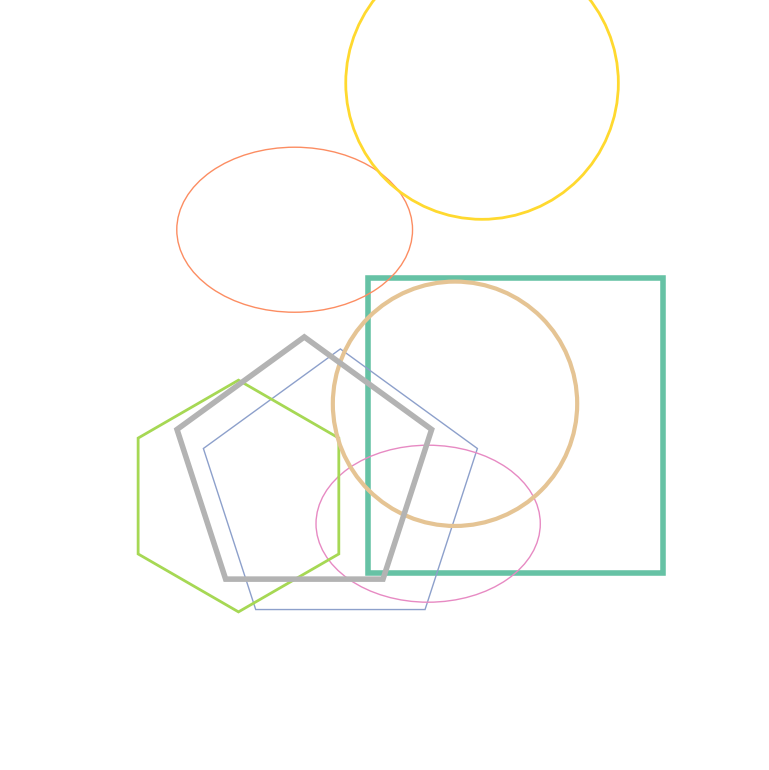[{"shape": "square", "thickness": 2, "radius": 0.96, "center": [0.669, 0.447]}, {"shape": "oval", "thickness": 0.5, "radius": 0.77, "center": [0.383, 0.702]}, {"shape": "pentagon", "thickness": 0.5, "radius": 0.94, "center": [0.442, 0.36]}, {"shape": "oval", "thickness": 0.5, "radius": 0.73, "center": [0.556, 0.32]}, {"shape": "hexagon", "thickness": 1, "radius": 0.75, "center": [0.31, 0.356]}, {"shape": "circle", "thickness": 1, "radius": 0.89, "center": [0.626, 0.892]}, {"shape": "circle", "thickness": 1.5, "radius": 0.79, "center": [0.591, 0.476]}, {"shape": "pentagon", "thickness": 2, "radius": 0.87, "center": [0.395, 0.389]}]